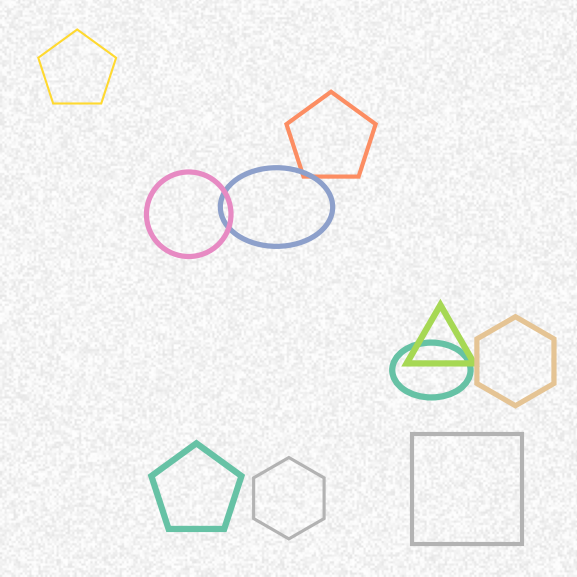[{"shape": "pentagon", "thickness": 3, "radius": 0.41, "center": [0.34, 0.15]}, {"shape": "oval", "thickness": 3, "radius": 0.34, "center": [0.747, 0.358]}, {"shape": "pentagon", "thickness": 2, "radius": 0.41, "center": [0.573, 0.759]}, {"shape": "oval", "thickness": 2.5, "radius": 0.49, "center": [0.479, 0.641]}, {"shape": "circle", "thickness": 2.5, "radius": 0.37, "center": [0.327, 0.628]}, {"shape": "triangle", "thickness": 3, "radius": 0.34, "center": [0.763, 0.404]}, {"shape": "pentagon", "thickness": 1, "radius": 0.35, "center": [0.134, 0.877]}, {"shape": "hexagon", "thickness": 2.5, "radius": 0.39, "center": [0.893, 0.374]}, {"shape": "square", "thickness": 2, "radius": 0.48, "center": [0.809, 0.153]}, {"shape": "hexagon", "thickness": 1.5, "radius": 0.35, "center": [0.5, 0.136]}]